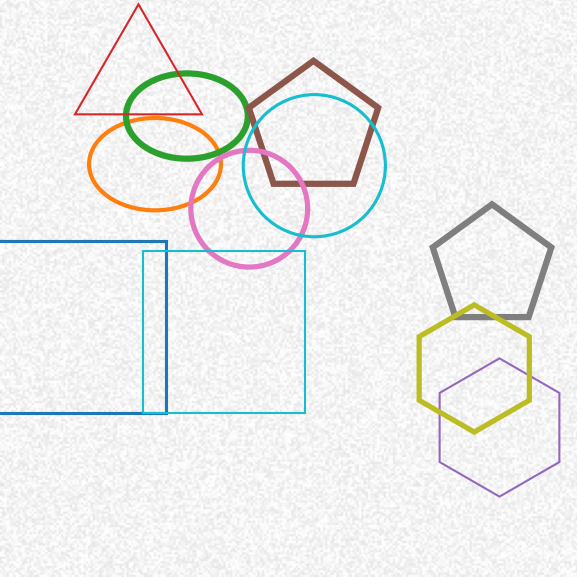[{"shape": "square", "thickness": 1.5, "radius": 0.74, "center": [0.138, 0.433]}, {"shape": "oval", "thickness": 2, "radius": 0.57, "center": [0.268, 0.715]}, {"shape": "oval", "thickness": 3, "radius": 0.53, "center": [0.324, 0.798]}, {"shape": "triangle", "thickness": 1, "radius": 0.64, "center": [0.24, 0.865]}, {"shape": "hexagon", "thickness": 1, "radius": 0.6, "center": [0.865, 0.259]}, {"shape": "pentagon", "thickness": 3, "radius": 0.59, "center": [0.543, 0.776]}, {"shape": "circle", "thickness": 2.5, "radius": 0.51, "center": [0.432, 0.638]}, {"shape": "pentagon", "thickness": 3, "radius": 0.54, "center": [0.852, 0.537]}, {"shape": "hexagon", "thickness": 2.5, "radius": 0.55, "center": [0.821, 0.361]}, {"shape": "circle", "thickness": 1.5, "radius": 0.62, "center": [0.544, 0.712]}, {"shape": "square", "thickness": 1, "radius": 0.7, "center": [0.387, 0.424]}]